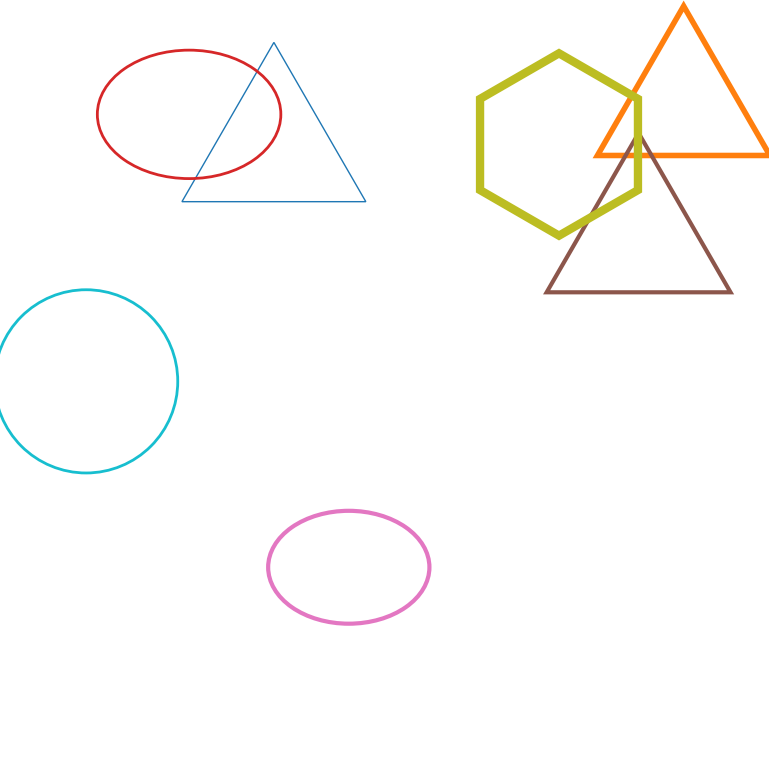[{"shape": "triangle", "thickness": 0.5, "radius": 0.69, "center": [0.356, 0.807]}, {"shape": "triangle", "thickness": 2, "radius": 0.65, "center": [0.888, 0.863]}, {"shape": "oval", "thickness": 1, "radius": 0.6, "center": [0.246, 0.851]}, {"shape": "triangle", "thickness": 1.5, "radius": 0.69, "center": [0.829, 0.689]}, {"shape": "oval", "thickness": 1.5, "radius": 0.52, "center": [0.453, 0.263]}, {"shape": "hexagon", "thickness": 3, "radius": 0.59, "center": [0.726, 0.812]}, {"shape": "circle", "thickness": 1, "radius": 0.59, "center": [0.112, 0.505]}]